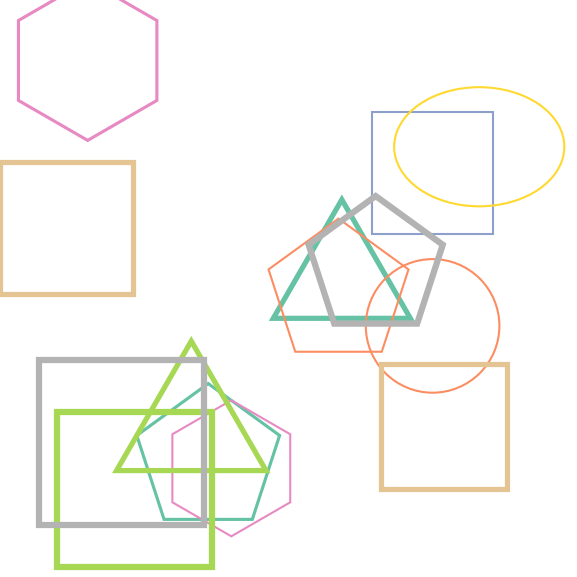[{"shape": "pentagon", "thickness": 1.5, "radius": 0.65, "center": [0.361, 0.205]}, {"shape": "triangle", "thickness": 2.5, "radius": 0.69, "center": [0.592, 0.516]}, {"shape": "circle", "thickness": 1, "radius": 0.58, "center": [0.749, 0.435]}, {"shape": "pentagon", "thickness": 1, "radius": 0.64, "center": [0.586, 0.493]}, {"shape": "square", "thickness": 1, "radius": 0.53, "center": [0.749, 0.7]}, {"shape": "hexagon", "thickness": 1.5, "radius": 0.69, "center": [0.152, 0.894]}, {"shape": "hexagon", "thickness": 1, "radius": 0.59, "center": [0.401, 0.188]}, {"shape": "square", "thickness": 3, "radius": 0.67, "center": [0.232, 0.151]}, {"shape": "triangle", "thickness": 2.5, "radius": 0.75, "center": [0.331, 0.259]}, {"shape": "oval", "thickness": 1, "radius": 0.74, "center": [0.83, 0.745]}, {"shape": "square", "thickness": 2.5, "radius": 0.54, "center": [0.769, 0.261]}, {"shape": "square", "thickness": 2.5, "radius": 0.57, "center": [0.115, 0.604]}, {"shape": "pentagon", "thickness": 3, "radius": 0.61, "center": [0.651, 0.538]}, {"shape": "square", "thickness": 3, "radius": 0.71, "center": [0.211, 0.233]}]